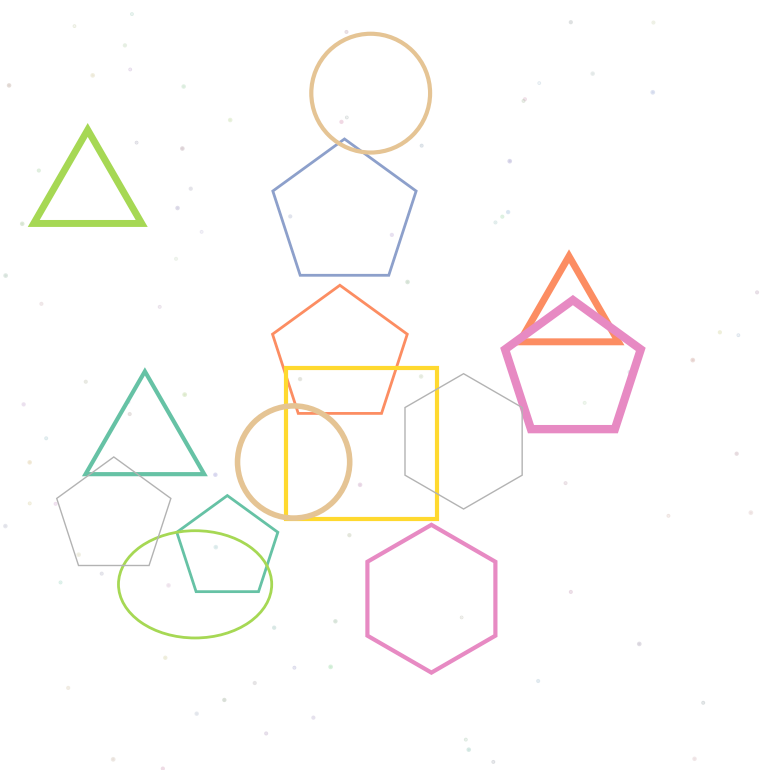[{"shape": "triangle", "thickness": 1.5, "radius": 0.44, "center": [0.188, 0.429]}, {"shape": "pentagon", "thickness": 1, "radius": 0.34, "center": [0.295, 0.287]}, {"shape": "pentagon", "thickness": 1, "radius": 0.46, "center": [0.441, 0.538]}, {"shape": "triangle", "thickness": 2.5, "radius": 0.37, "center": [0.739, 0.593]}, {"shape": "pentagon", "thickness": 1, "radius": 0.49, "center": [0.447, 0.722]}, {"shape": "hexagon", "thickness": 1.5, "radius": 0.48, "center": [0.56, 0.222]}, {"shape": "pentagon", "thickness": 3, "radius": 0.46, "center": [0.744, 0.518]}, {"shape": "oval", "thickness": 1, "radius": 0.5, "center": [0.253, 0.241]}, {"shape": "triangle", "thickness": 2.5, "radius": 0.4, "center": [0.114, 0.75]}, {"shape": "square", "thickness": 1.5, "radius": 0.49, "center": [0.469, 0.424]}, {"shape": "circle", "thickness": 1.5, "radius": 0.39, "center": [0.481, 0.879]}, {"shape": "circle", "thickness": 2, "radius": 0.36, "center": [0.381, 0.4]}, {"shape": "hexagon", "thickness": 0.5, "radius": 0.44, "center": [0.602, 0.427]}, {"shape": "pentagon", "thickness": 0.5, "radius": 0.39, "center": [0.148, 0.329]}]